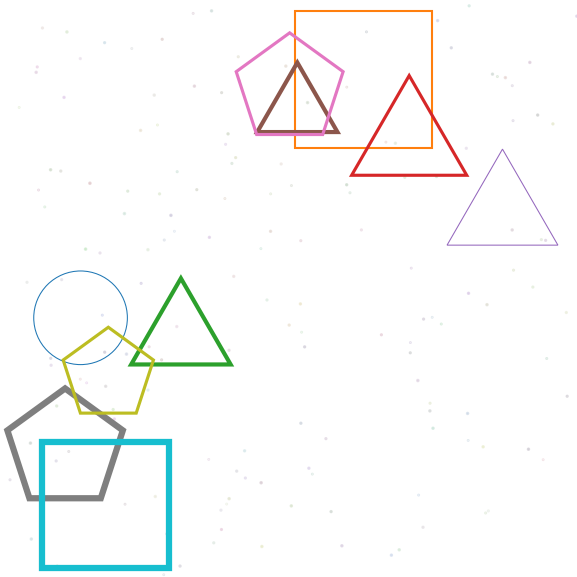[{"shape": "circle", "thickness": 0.5, "radius": 0.41, "center": [0.139, 0.449]}, {"shape": "square", "thickness": 1, "radius": 0.59, "center": [0.63, 0.861]}, {"shape": "triangle", "thickness": 2, "radius": 0.5, "center": [0.313, 0.418]}, {"shape": "triangle", "thickness": 1.5, "radius": 0.58, "center": [0.709, 0.753]}, {"shape": "triangle", "thickness": 0.5, "radius": 0.55, "center": [0.87, 0.63]}, {"shape": "triangle", "thickness": 2, "radius": 0.4, "center": [0.515, 0.811]}, {"shape": "pentagon", "thickness": 1.5, "radius": 0.49, "center": [0.502, 0.845]}, {"shape": "pentagon", "thickness": 3, "radius": 0.53, "center": [0.113, 0.221]}, {"shape": "pentagon", "thickness": 1.5, "radius": 0.41, "center": [0.188, 0.35]}, {"shape": "square", "thickness": 3, "radius": 0.55, "center": [0.183, 0.124]}]